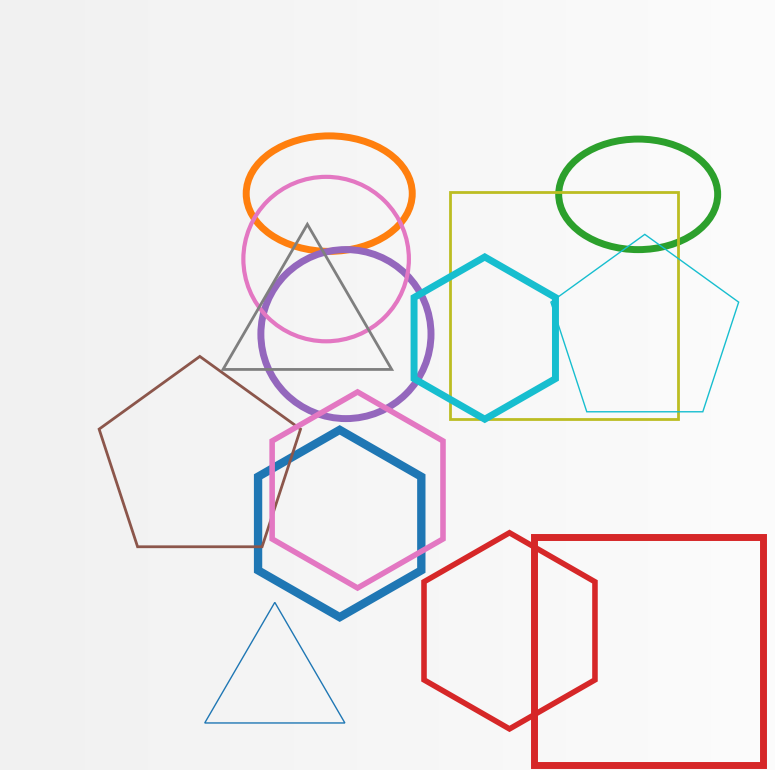[{"shape": "hexagon", "thickness": 3, "radius": 0.61, "center": [0.438, 0.32]}, {"shape": "triangle", "thickness": 0.5, "radius": 0.52, "center": [0.355, 0.113]}, {"shape": "oval", "thickness": 2.5, "radius": 0.54, "center": [0.425, 0.749]}, {"shape": "oval", "thickness": 2.5, "radius": 0.51, "center": [0.823, 0.748]}, {"shape": "hexagon", "thickness": 2, "radius": 0.64, "center": [0.657, 0.181]}, {"shape": "square", "thickness": 2.5, "radius": 0.74, "center": [0.837, 0.155]}, {"shape": "circle", "thickness": 2.5, "radius": 0.55, "center": [0.446, 0.566]}, {"shape": "pentagon", "thickness": 1, "radius": 0.68, "center": [0.258, 0.4]}, {"shape": "circle", "thickness": 1.5, "radius": 0.53, "center": [0.421, 0.664]}, {"shape": "hexagon", "thickness": 2, "radius": 0.64, "center": [0.461, 0.364]}, {"shape": "triangle", "thickness": 1, "radius": 0.63, "center": [0.397, 0.583]}, {"shape": "square", "thickness": 1, "radius": 0.74, "center": [0.728, 0.603]}, {"shape": "pentagon", "thickness": 0.5, "radius": 0.64, "center": [0.832, 0.568]}, {"shape": "hexagon", "thickness": 2.5, "radius": 0.53, "center": [0.625, 0.561]}]